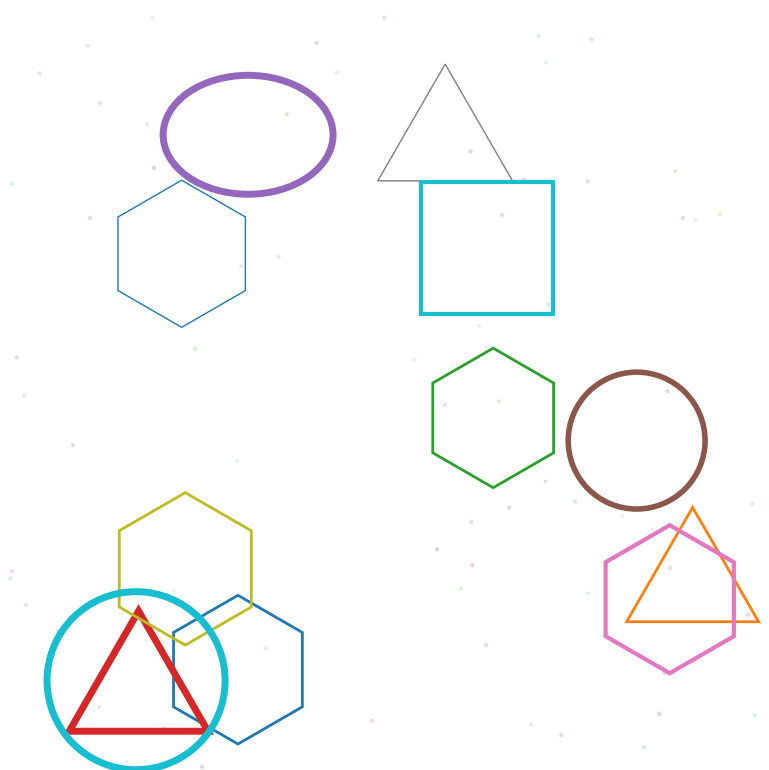[{"shape": "hexagon", "thickness": 1, "radius": 0.48, "center": [0.309, 0.13]}, {"shape": "hexagon", "thickness": 0.5, "radius": 0.48, "center": [0.236, 0.67]}, {"shape": "triangle", "thickness": 1, "radius": 0.49, "center": [0.9, 0.242]}, {"shape": "hexagon", "thickness": 1, "radius": 0.45, "center": [0.641, 0.457]}, {"shape": "triangle", "thickness": 2.5, "radius": 0.52, "center": [0.18, 0.102]}, {"shape": "oval", "thickness": 2.5, "radius": 0.55, "center": [0.322, 0.825]}, {"shape": "circle", "thickness": 2, "radius": 0.44, "center": [0.827, 0.428]}, {"shape": "hexagon", "thickness": 1.5, "radius": 0.48, "center": [0.87, 0.222]}, {"shape": "triangle", "thickness": 0.5, "radius": 0.51, "center": [0.578, 0.816]}, {"shape": "hexagon", "thickness": 1, "radius": 0.5, "center": [0.241, 0.261]}, {"shape": "square", "thickness": 1.5, "radius": 0.43, "center": [0.633, 0.678]}, {"shape": "circle", "thickness": 2.5, "radius": 0.58, "center": [0.177, 0.116]}]